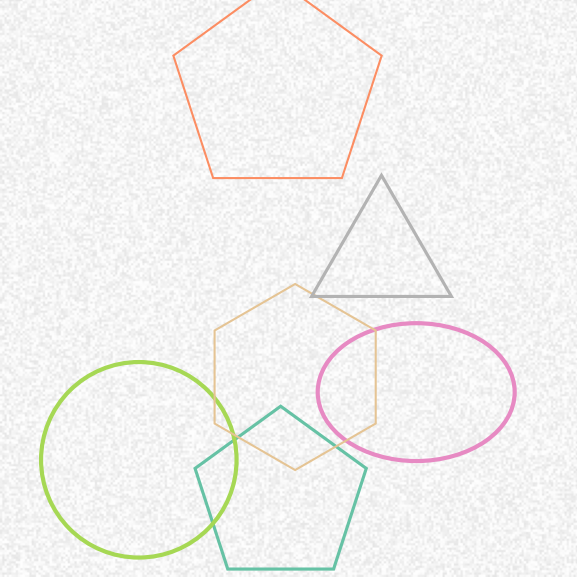[{"shape": "pentagon", "thickness": 1.5, "radius": 0.78, "center": [0.486, 0.14]}, {"shape": "pentagon", "thickness": 1, "radius": 0.95, "center": [0.481, 0.844]}, {"shape": "oval", "thickness": 2, "radius": 0.85, "center": [0.721, 0.32]}, {"shape": "circle", "thickness": 2, "radius": 0.85, "center": [0.24, 0.203]}, {"shape": "hexagon", "thickness": 1, "radius": 0.81, "center": [0.511, 0.346]}, {"shape": "triangle", "thickness": 1.5, "radius": 0.7, "center": [0.661, 0.556]}]